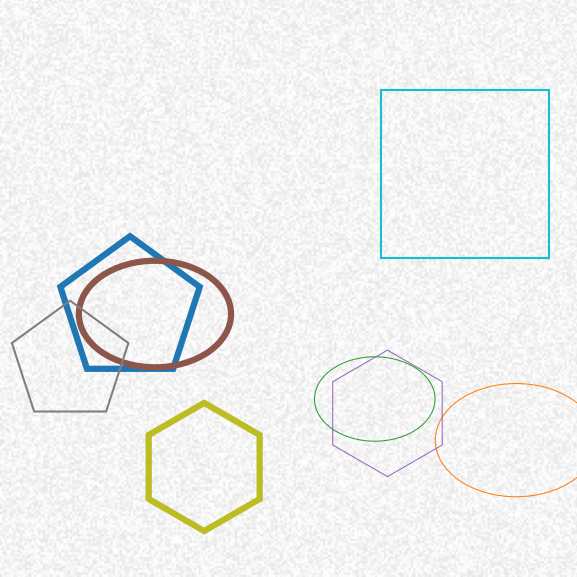[{"shape": "pentagon", "thickness": 3, "radius": 0.63, "center": [0.225, 0.463]}, {"shape": "oval", "thickness": 0.5, "radius": 0.7, "center": [0.894, 0.237]}, {"shape": "oval", "thickness": 0.5, "radius": 0.52, "center": [0.649, 0.308]}, {"shape": "hexagon", "thickness": 0.5, "radius": 0.55, "center": [0.671, 0.283]}, {"shape": "oval", "thickness": 3, "radius": 0.66, "center": [0.268, 0.455]}, {"shape": "pentagon", "thickness": 1, "radius": 0.53, "center": [0.121, 0.372]}, {"shape": "hexagon", "thickness": 3, "radius": 0.55, "center": [0.354, 0.191]}, {"shape": "square", "thickness": 1, "radius": 0.73, "center": [0.805, 0.698]}]